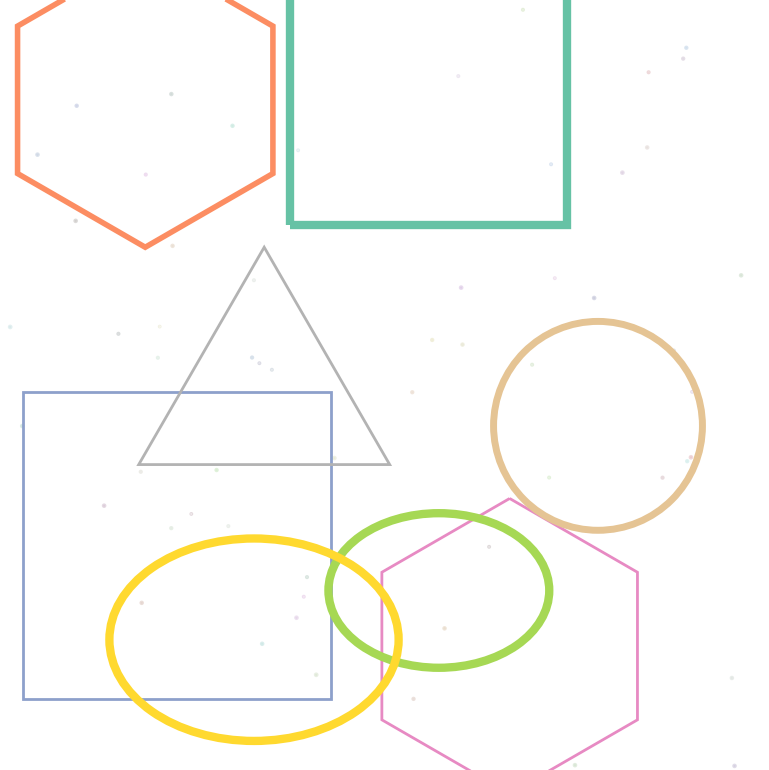[{"shape": "square", "thickness": 3, "radius": 0.9, "center": [0.557, 0.888]}, {"shape": "hexagon", "thickness": 2, "radius": 0.96, "center": [0.189, 0.87]}, {"shape": "square", "thickness": 1, "radius": 1.0, "center": [0.23, 0.291]}, {"shape": "hexagon", "thickness": 1, "radius": 0.96, "center": [0.662, 0.161]}, {"shape": "oval", "thickness": 3, "radius": 0.72, "center": [0.57, 0.233]}, {"shape": "oval", "thickness": 3, "radius": 0.94, "center": [0.33, 0.169]}, {"shape": "circle", "thickness": 2.5, "radius": 0.68, "center": [0.777, 0.447]}, {"shape": "triangle", "thickness": 1, "radius": 0.94, "center": [0.343, 0.491]}]